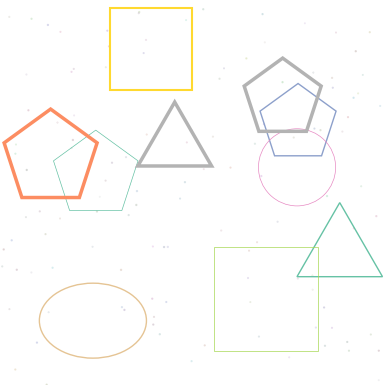[{"shape": "pentagon", "thickness": 0.5, "radius": 0.58, "center": [0.249, 0.547]}, {"shape": "triangle", "thickness": 1, "radius": 0.64, "center": [0.882, 0.345]}, {"shape": "pentagon", "thickness": 2.5, "radius": 0.63, "center": [0.131, 0.59]}, {"shape": "pentagon", "thickness": 1, "radius": 0.52, "center": [0.774, 0.679]}, {"shape": "circle", "thickness": 0.5, "radius": 0.5, "center": [0.772, 0.565]}, {"shape": "square", "thickness": 0.5, "radius": 0.67, "center": [0.691, 0.223]}, {"shape": "square", "thickness": 1.5, "radius": 0.53, "center": [0.392, 0.873]}, {"shape": "oval", "thickness": 1, "radius": 0.7, "center": [0.241, 0.167]}, {"shape": "triangle", "thickness": 2.5, "radius": 0.55, "center": [0.454, 0.624]}, {"shape": "pentagon", "thickness": 2.5, "radius": 0.53, "center": [0.734, 0.744]}]